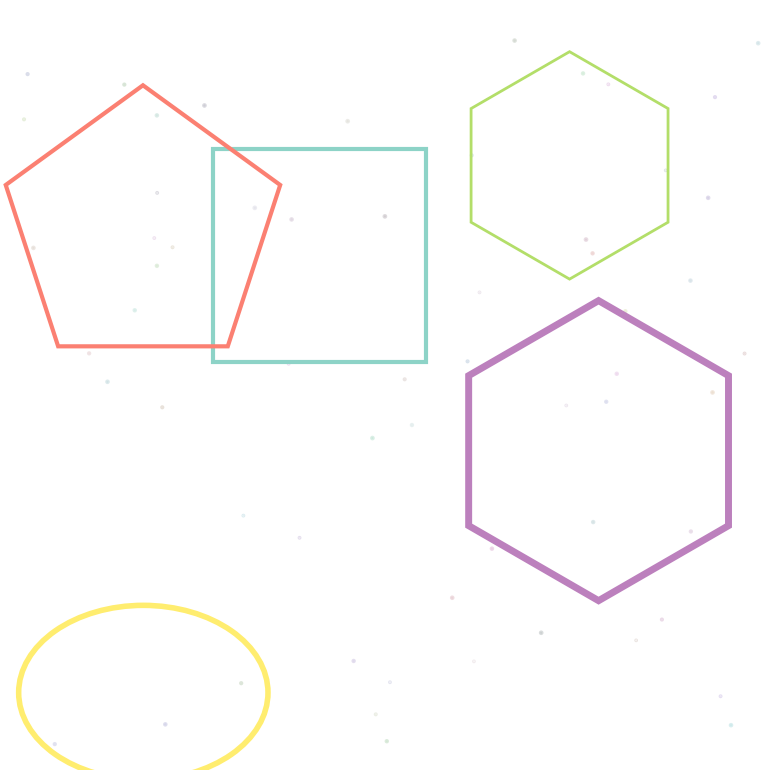[{"shape": "square", "thickness": 1.5, "radius": 0.69, "center": [0.415, 0.668]}, {"shape": "pentagon", "thickness": 1.5, "radius": 0.94, "center": [0.186, 0.702]}, {"shape": "hexagon", "thickness": 1, "radius": 0.74, "center": [0.74, 0.785]}, {"shape": "hexagon", "thickness": 2.5, "radius": 0.97, "center": [0.777, 0.415]}, {"shape": "oval", "thickness": 2, "radius": 0.81, "center": [0.186, 0.101]}]